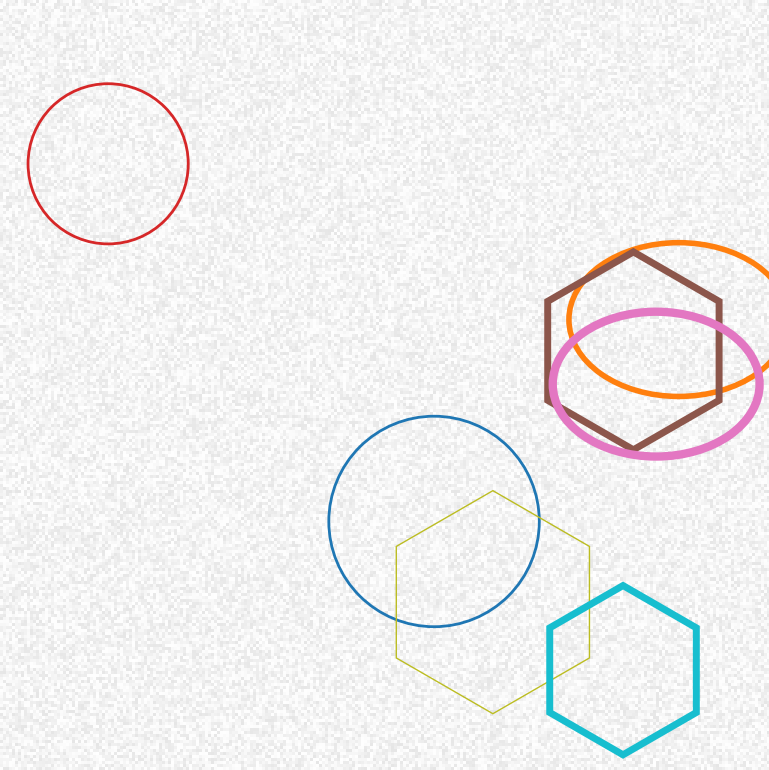[{"shape": "circle", "thickness": 1, "radius": 0.68, "center": [0.564, 0.323]}, {"shape": "oval", "thickness": 2, "radius": 0.71, "center": [0.882, 0.585]}, {"shape": "circle", "thickness": 1, "radius": 0.52, "center": [0.14, 0.787]}, {"shape": "hexagon", "thickness": 2.5, "radius": 0.64, "center": [0.823, 0.544]}, {"shape": "oval", "thickness": 3, "radius": 0.67, "center": [0.852, 0.501]}, {"shape": "hexagon", "thickness": 0.5, "radius": 0.72, "center": [0.64, 0.218]}, {"shape": "hexagon", "thickness": 2.5, "radius": 0.55, "center": [0.809, 0.13]}]